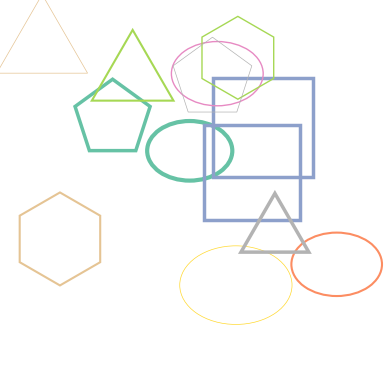[{"shape": "oval", "thickness": 3, "radius": 0.55, "center": [0.493, 0.608]}, {"shape": "pentagon", "thickness": 2.5, "radius": 0.51, "center": [0.292, 0.692]}, {"shape": "oval", "thickness": 1.5, "radius": 0.59, "center": [0.875, 0.313]}, {"shape": "square", "thickness": 2.5, "radius": 0.65, "center": [0.684, 0.669]}, {"shape": "square", "thickness": 2.5, "radius": 0.62, "center": [0.655, 0.553]}, {"shape": "oval", "thickness": 1, "radius": 0.6, "center": [0.564, 0.809]}, {"shape": "hexagon", "thickness": 1, "radius": 0.54, "center": [0.618, 0.85]}, {"shape": "triangle", "thickness": 1.5, "radius": 0.61, "center": [0.345, 0.8]}, {"shape": "oval", "thickness": 0.5, "radius": 0.73, "center": [0.613, 0.259]}, {"shape": "triangle", "thickness": 0.5, "radius": 0.68, "center": [0.109, 0.878]}, {"shape": "hexagon", "thickness": 1.5, "radius": 0.6, "center": [0.156, 0.379]}, {"shape": "triangle", "thickness": 2.5, "radius": 0.51, "center": [0.714, 0.396]}, {"shape": "pentagon", "thickness": 0.5, "radius": 0.54, "center": [0.552, 0.796]}]